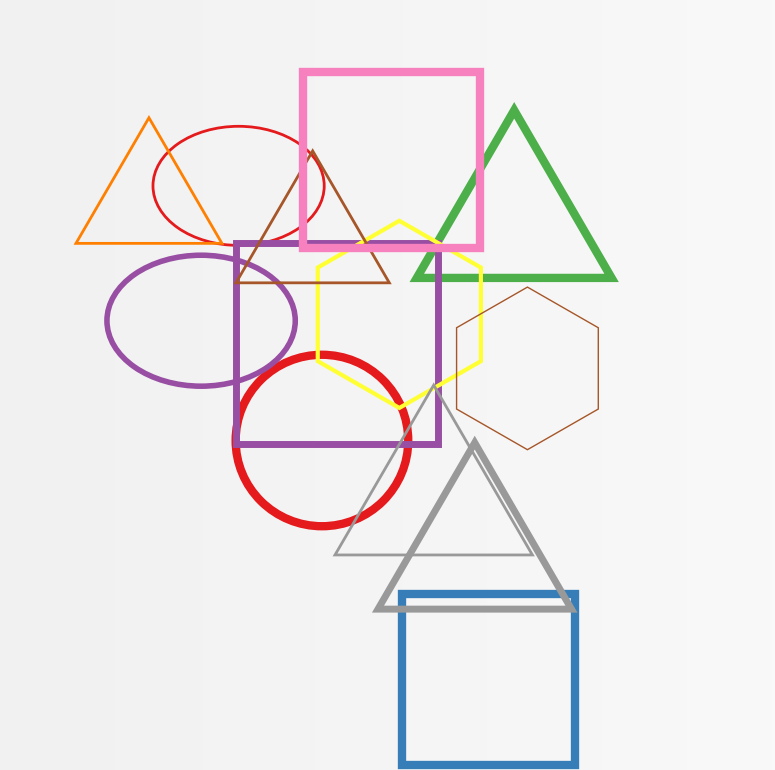[{"shape": "circle", "thickness": 3, "radius": 0.56, "center": [0.415, 0.428]}, {"shape": "oval", "thickness": 1, "radius": 0.55, "center": [0.308, 0.759]}, {"shape": "square", "thickness": 3, "radius": 0.56, "center": [0.631, 0.117]}, {"shape": "triangle", "thickness": 3, "radius": 0.73, "center": [0.663, 0.712]}, {"shape": "oval", "thickness": 2, "radius": 0.61, "center": [0.259, 0.583]}, {"shape": "square", "thickness": 2.5, "radius": 0.65, "center": [0.434, 0.553]}, {"shape": "triangle", "thickness": 1, "radius": 0.54, "center": [0.192, 0.738]}, {"shape": "hexagon", "thickness": 1.5, "radius": 0.61, "center": [0.515, 0.592]}, {"shape": "triangle", "thickness": 1, "radius": 0.57, "center": [0.403, 0.69]}, {"shape": "hexagon", "thickness": 0.5, "radius": 0.53, "center": [0.681, 0.522]}, {"shape": "square", "thickness": 3, "radius": 0.57, "center": [0.505, 0.792]}, {"shape": "triangle", "thickness": 2.5, "radius": 0.72, "center": [0.613, 0.281]}, {"shape": "triangle", "thickness": 1, "radius": 0.74, "center": [0.56, 0.353]}]